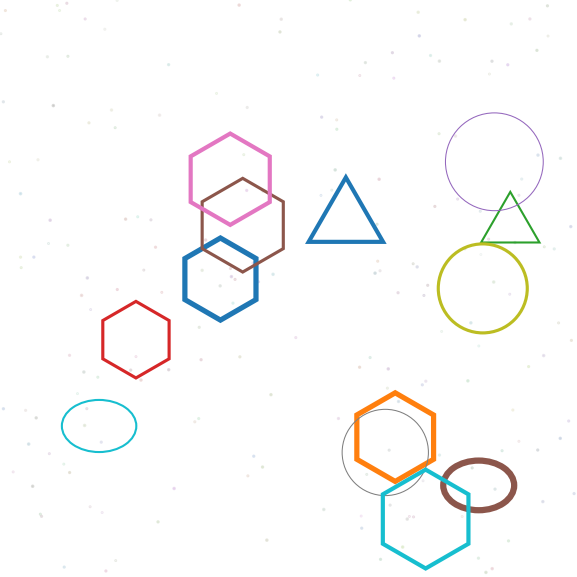[{"shape": "triangle", "thickness": 2, "radius": 0.37, "center": [0.599, 0.618]}, {"shape": "hexagon", "thickness": 2.5, "radius": 0.36, "center": [0.382, 0.516]}, {"shape": "hexagon", "thickness": 2.5, "radius": 0.38, "center": [0.684, 0.242]}, {"shape": "triangle", "thickness": 1, "radius": 0.29, "center": [0.884, 0.608]}, {"shape": "hexagon", "thickness": 1.5, "radius": 0.33, "center": [0.235, 0.411]}, {"shape": "circle", "thickness": 0.5, "radius": 0.42, "center": [0.856, 0.719]}, {"shape": "hexagon", "thickness": 1.5, "radius": 0.41, "center": [0.42, 0.609]}, {"shape": "oval", "thickness": 3, "radius": 0.31, "center": [0.829, 0.159]}, {"shape": "hexagon", "thickness": 2, "radius": 0.4, "center": [0.399, 0.689]}, {"shape": "circle", "thickness": 0.5, "radius": 0.37, "center": [0.667, 0.216]}, {"shape": "circle", "thickness": 1.5, "radius": 0.39, "center": [0.836, 0.5]}, {"shape": "oval", "thickness": 1, "radius": 0.32, "center": [0.172, 0.261]}, {"shape": "hexagon", "thickness": 2, "radius": 0.43, "center": [0.737, 0.1]}]